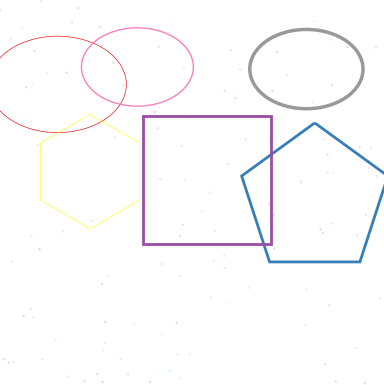[{"shape": "oval", "thickness": 0.5, "radius": 0.89, "center": [0.149, 0.781]}, {"shape": "pentagon", "thickness": 2, "radius": 1.0, "center": [0.818, 0.481]}, {"shape": "square", "thickness": 2, "radius": 0.83, "center": [0.537, 0.533]}, {"shape": "hexagon", "thickness": 0.5, "radius": 0.74, "center": [0.234, 0.554]}, {"shape": "oval", "thickness": 1, "radius": 0.73, "center": [0.357, 0.826]}, {"shape": "oval", "thickness": 2.5, "radius": 0.74, "center": [0.796, 0.821]}]